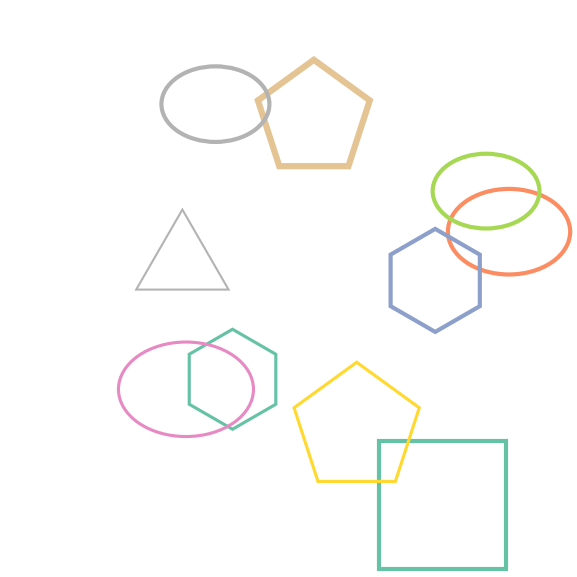[{"shape": "square", "thickness": 2, "radius": 0.55, "center": [0.766, 0.125]}, {"shape": "hexagon", "thickness": 1.5, "radius": 0.43, "center": [0.403, 0.342]}, {"shape": "oval", "thickness": 2, "radius": 0.53, "center": [0.881, 0.598]}, {"shape": "hexagon", "thickness": 2, "radius": 0.45, "center": [0.754, 0.514]}, {"shape": "oval", "thickness": 1.5, "radius": 0.58, "center": [0.322, 0.325]}, {"shape": "oval", "thickness": 2, "radius": 0.46, "center": [0.842, 0.668]}, {"shape": "pentagon", "thickness": 1.5, "radius": 0.57, "center": [0.618, 0.258]}, {"shape": "pentagon", "thickness": 3, "radius": 0.51, "center": [0.543, 0.794]}, {"shape": "oval", "thickness": 2, "radius": 0.47, "center": [0.373, 0.819]}, {"shape": "triangle", "thickness": 1, "radius": 0.46, "center": [0.316, 0.544]}]